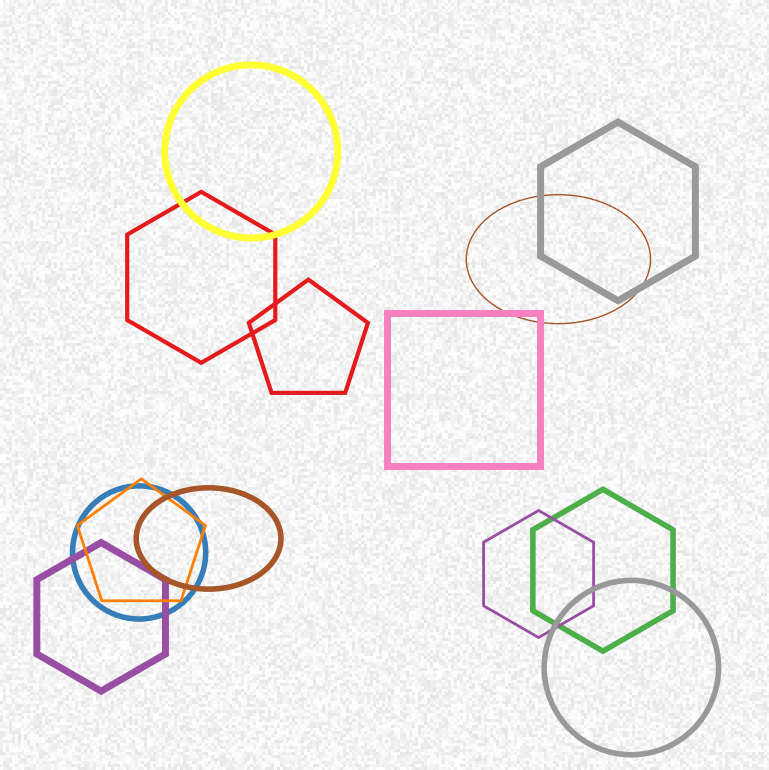[{"shape": "pentagon", "thickness": 1.5, "radius": 0.41, "center": [0.4, 0.556]}, {"shape": "hexagon", "thickness": 1.5, "radius": 0.56, "center": [0.261, 0.64]}, {"shape": "circle", "thickness": 2, "radius": 0.43, "center": [0.181, 0.283]}, {"shape": "hexagon", "thickness": 2, "radius": 0.53, "center": [0.783, 0.259]}, {"shape": "hexagon", "thickness": 1, "radius": 0.41, "center": [0.699, 0.255]}, {"shape": "hexagon", "thickness": 2.5, "radius": 0.48, "center": [0.131, 0.199]}, {"shape": "pentagon", "thickness": 1, "radius": 0.44, "center": [0.184, 0.291]}, {"shape": "circle", "thickness": 2.5, "radius": 0.56, "center": [0.326, 0.803]}, {"shape": "oval", "thickness": 0.5, "radius": 0.6, "center": [0.725, 0.663]}, {"shape": "oval", "thickness": 2, "radius": 0.47, "center": [0.271, 0.301]}, {"shape": "square", "thickness": 2.5, "radius": 0.5, "center": [0.602, 0.494]}, {"shape": "circle", "thickness": 2, "radius": 0.57, "center": [0.82, 0.133]}, {"shape": "hexagon", "thickness": 2.5, "radius": 0.58, "center": [0.803, 0.725]}]